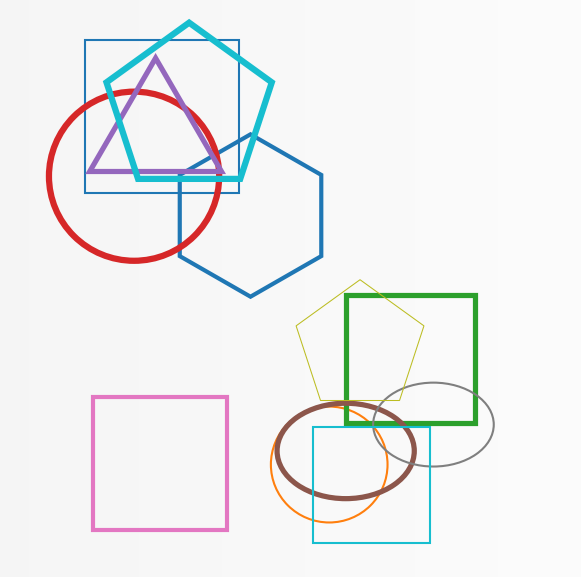[{"shape": "hexagon", "thickness": 2, "radius": 0.7, "center": [0.431, 0.626]}, {"shape": "square", "thickness": 1, "radius": 0.66, "center": [0.278, 0.798]}, {"shape": "circle", "thickness": 1, "radius": 0.5, "center": [0.566, 0.195]}, {"shape": "square", "thickness": 2.5, "radius": 0.55, "center": [0.706, 0.377]}, {"shape": "circle", "thickness": 3, "radius": 0.73, "center": [0.231, 0.694]}, {"shape": "triangle", "thickness": 2.5, "radius": 0.65, "center": [0.268, 0.768]}, {"shape": "oval", "thickness": 2.5, "radius": 0.59, "center": [0.595, 0.218]}, {"shape": "square", "thickness": 2, "radius": 0.58, "center": [0.275, 0.197]}, {"shape": "oval", "thickness": 1, "radius": 0.52, "center": [0.746, 0.264]}, {"shape": "pentagon", "thickness": 0.5, "radius": 0.58, "center": [0.619, 0.399]}, {"shape": "pentagon", "thickness": 3, "radius": 0.75, "center": [0.325, 0.81]}, {"shape": "square", "thickness": 1, "radius": 0.5, "center": [0.639, 0.159]}]